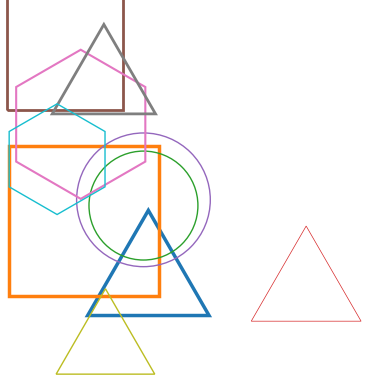[{"shape": "triangle", "thickness": 2.5, "radius": 0.91, "center": [0.385, 0.272]}, {"shape": "square", "thickness": 2.5, "radius": 0.97, "center": [0.218, 0.427]}, {"shape": "circle", "thickness": 1, "radius": 0.71, "center": [0.373, 0.466]}, {"shape": "triangle", "thickness": 0.5, "radius": 0.82, "center": [0.795, 0.248]}, {"shape": "circle", "thickness": 1, "radius": 0.87, "center": [0.373, 0.481]}, {"shape": "square", "thickness": 2, "radius": 0.75, "center": [0.169, 0.866]}, {"shape": "hexagon", "thickness": 1.5, "radius": 0.97, "center": [0.21, 0.677]}, {"shape": "triangle", "thickness": 2, "radius": 0.77, "center": [0.27, 0.782]}, {"shape": "triangle", "thickness": 1, "radius": 0.74, "center": [0.274, 0.102]}, {"shape": "hexagon", "thickness": 1, "radius": 0.72, "center": [0.148, 0.587]}]